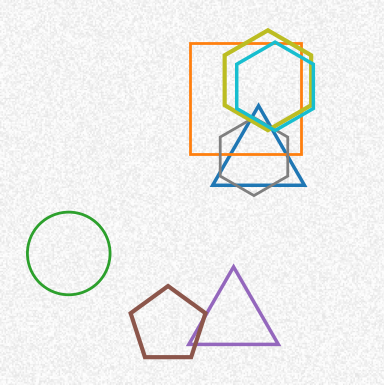[{"shape": "triangle", "thickness": 2.5, "radius": 0.69, "center": [0.672, 0.588]}, {"shape": "square", "thickness": 2, "radius": 0.72, "center": [0.638, 0.744]}, {"shape": "circle", "thickness": 2, "radius": 0.54, "center": [0.179, 0.342]}, {"shape": "triangle", "thickness": 2.5, "radius": 0.67, "center": [0.607, 0.173]}, {"shape": "pentagon", "thickness": 3, "radius": 0.51, "center": [0.437, 0.155]}, {"shape": "hexagon", "thickness": 2, "radius": 0.51, "center": [0.66, 0.593]}, {"shape": "hexagon", "thickness": 3, "radius": 0.65, "center": [0.696, 0.792]}, {"shape": "hexagon", "thickness": 2.5, "radius": 0.57, "center": [0.714, 0.776]}]